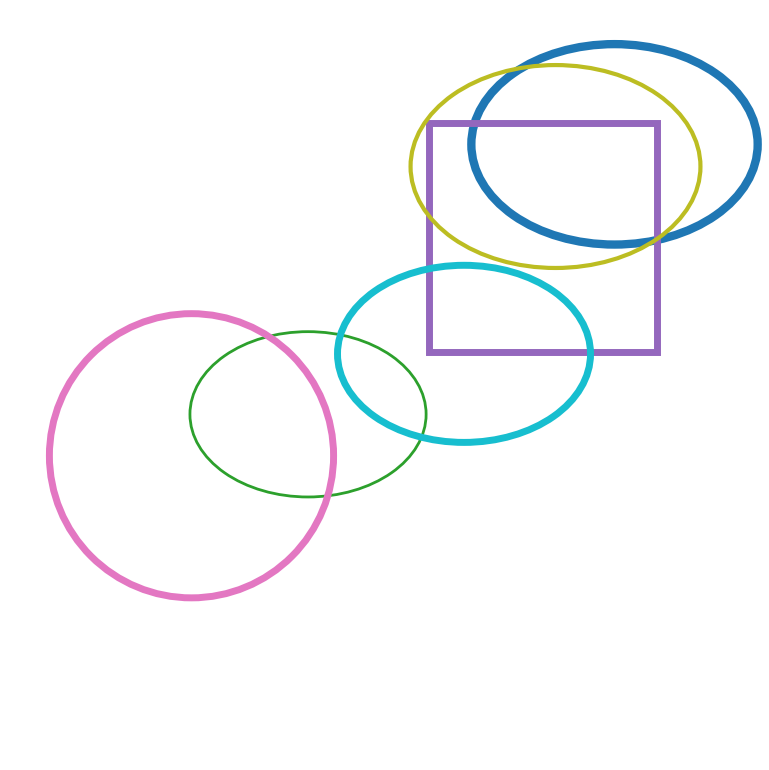[{"shape": "oval", "thickness": 3, "radius": 0.93, "center": [0.798, 0.813]}, {"shape": "oval", "thickness": 1, "radius": 0.77, "center": [0.4, 0.462]}, {"shape": "square", "thickness": 2.5, "radius": 0.74, "center": [0.705, 0.691]}, {"shape": "circle", "thickness": 2.5, "radius": 0.92, "center": [0.249, 0.408]}, {"shape": "oval", "thickness": 1.5, "radius": 0.94, "center": [0.721, 0.784]}, {"shape": "oval", "thickness": 2.5, "radius": 0.82, "center": [0.603, 0.54]}]